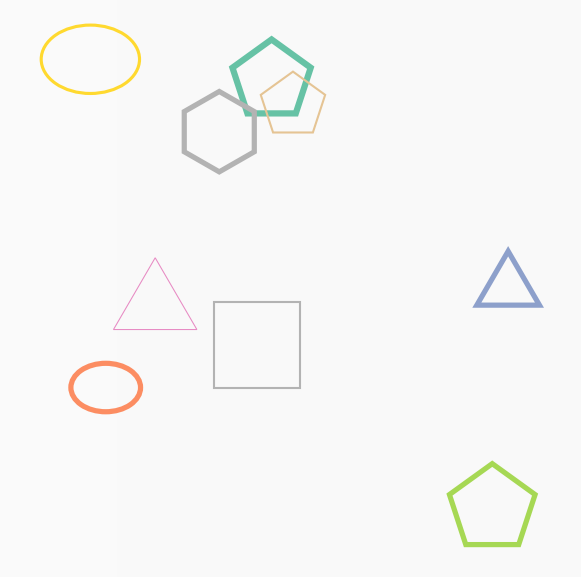[{"shape": "pentagon", "thickness": 3, "radius": 0.35, "center": [0.467, 0.86]}, {"shape": "oval", "thickness": 2.5, "radius": 0.3, "center": [0.182, 0.328]}, {"shape": "triangle", "thickness": 2.5, "radius": 0.31, "center": [0.874, 0.502]}, {"shape": "triangle", "thickness": 0.5, "radius": 0.41, "center": [0.267, 0.47]}, {"shape": "pentagon", "thickness": 2.5, "radius": 0.39, "center": [0.847, 0.119]}, {"shape": "oval", "thickness": 1.5, "radius": 0.42, "center": [0.155, 0.896]}, {"shape": "pentagon", "thickness": 1, "radius": 0.29, "center": [0.504, 0.817]}, {"shape": "square", "thickness": 1, "radius": 0.37, "center": [0.442, 0.402]}, {"shape": "hexagon", "thickness": 2.5, "radius": 0.35, "center": [0.377, 0.771]}]